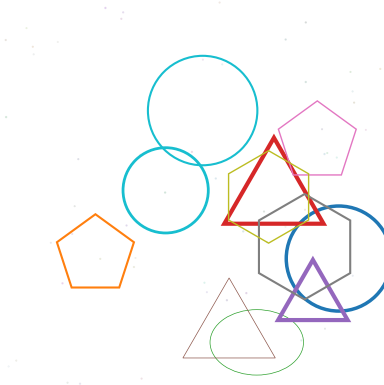[{"shape": "circle", "thickness": 2.5, "radius": 0.68, "center": [0.88, 0.328]}, {"shape": "pentagon", "thickness": 1.5, "radius": 0.53, "center": [0.248, 0.338]}, {"shape": "oval", "thickness": 0.5, "radius": 0.61, "center": [0.667, 0.111]}, {"shape": "triangle", "thickness": 3, "radius": 0.74, "center": [0.712, 0.493]}, {"shape": "triangle", "thickness": 3, "radius": 0.52, "center": [0.813, 0.221]}, {"shape": "triangle", "thickness": 0.5, "radius": 0.69, "center": [0.595, 0.139]}, {"shape": "pentagon", "thickness": 1, "radius": 0.53, "center": [0.824, 0.632]}, {"shape": "hexagon", "thickness": 1.5, "radius": 0.68, "center": [0.791, 0.359]}, {"shape": "hexagon", "thickness": 1, "radius": 0.6, "center": [0.698, 0.489]}, {"shape": "circle", "thickness": 1.5, "radius": 0.71, "center": [0.526, 0.713]}, {"shape": "circle", "thickness": 2, "radius": 0.55, "center": [0.43, 0.506]}]